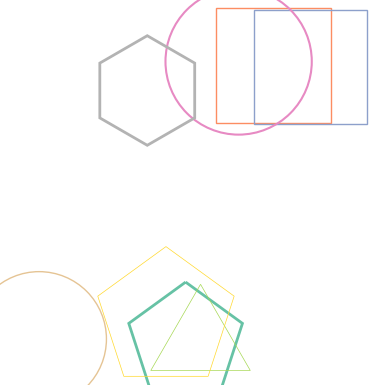[{"shape": "pentagon", "thickness": 2, "radius": 0.78, "center": [0.482, 0.112]}, {"shape": "square", "thickness": 1, "radius": 0.75, "center": [0.71, 0.829]}, {"shape": "square", "thickness": 1, "radius": 0.74, "center": [0.807, 0.826]}, {"shape": "circle", "thickness": 1.5, "radius": 0.95, "center": [0.62, 0.84]}, {"shape": "triangle", "thickness": 0.5, "radius": 0.75, "center": [0.521, 0.112]}, {"shape": "pentagon", "thickness": 0.5, "radius": 0.93, "center": [0.431, 0.173]}, {"shape": "circle", "thickness": 1, "radius": 0.87, "center": [0.102, 0.12]}, {"shape": "hexagon", "thickness": 2, "radius": 0.71, "center": [0.382, 0.765]}]